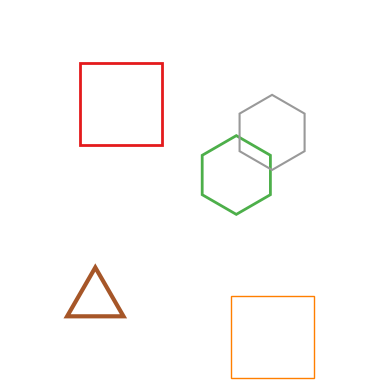[{"shape": "square", "thickness": 2, "radius": 0.53, "center": [0.315, 0.729]}, {"shape": "hexagon", "thickness": 2, "radius": 0.51, "center": [0.614, 0.545]}, {"shape": "square", "thickness": 1, "radius": 0.53, "center": [0.708, 0.126]}, {"shape": "triangle", "thickness": 3, "radius": 0.42, "center": [0.248, 0.221]}, {"shape": "hexagon", "thickness": 1.5, "radius": 0.49, "center": [0.707, 0.656]}]